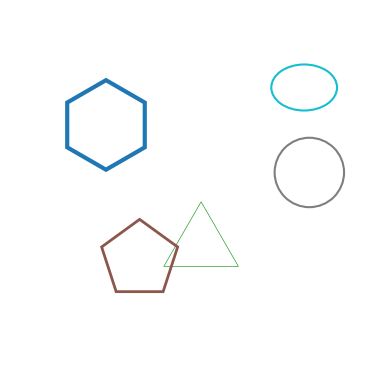[{"shape": "hexagon", "thickness": 3, "radius": 0.58, "center": [0.275, 0.675]}, {"shape": "triangle", "thickness": 0.5, "radius": 0.56, "center": [0.522, 0.364]}, {"shape": "pentagon", "thickness": 2, "radius": 0.52, "center": [0.363, 0.326]}, {"shape": "circle", "thickness": 1.5, "radius": 0.45, "center": [0.803, 0.552]}, {"shape": "oval", "thickness": 1.5, "radius": 0.43, "center": [0.79, 0.773]}]